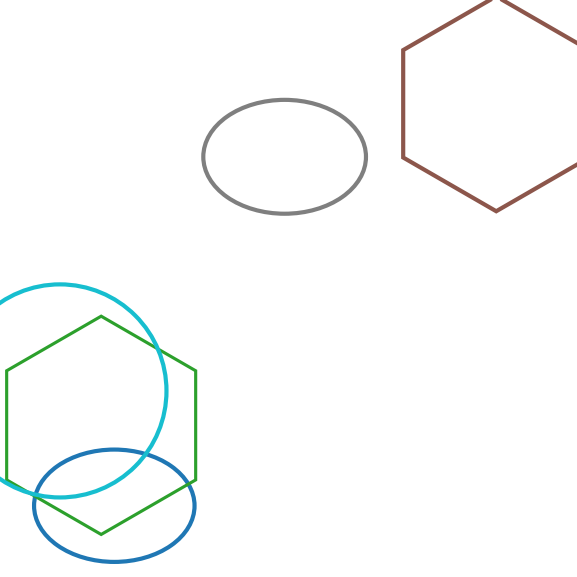[{"shape": "oval", "thickness": 2, "radius": 0.69, "center": [0.198, 0.123]}, {"shape": "hexagon", "thickness": 1.5, "radius": 0.94, "center": [0.175, 0.263]}, {"shape": "hexagon", "thickness": 2, "radius": 0.93, "center": [0.859, 0.819]}, {"shape": "oval", "thickness": 2, "radius": 0.7, "center": [0.493, 0.728]}, {"shape": "circle", "thickness": 2, "radius": 0.92, "center": [0.104, 0.322]}]